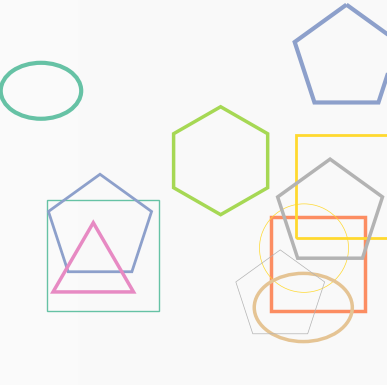[{"shape": "square", "thickness": 1, "radius": 0.72, "center": [0.265, 0.338]}, {"shape": "oval", "thickness": 3, "radius": 0.52, "center": [0.106, 0.764]}, {"shape": "square", "thickness": 2.5, "radius": 0.61, "center": [0.82, 0.314]}, {"shape": "pentagon", "thickness": 3, "radius": 0.7, "center": [0.894, 0.847]}, {"shape": "pentagon", "thickness": 2, "radius": 0.7, "center": [0.258, 0.407]}, {"shape": "triangle", "thickness": 2.5, "radius": 0.6, "center": [0.241, 0.302]}, {"shape": "hexagon", "thickness": 2.5, "radius": 0.7, "center": [0.569, 0.583]}, {"shape": "square", "thickness": 2, "radius": 0.66, "center": [0.897, 0.515]}, {"shape": "circle", "thickness": 0.5, "radius": 0.57, "center": [0.785, 0.356]}, {"shape": "oval", "thickness": 2.5, "radius": 0.63, "center": [0.783, 0.201]}, {"shape": "pentagon", "thickness": 0.5, "radius": 0.6, "center": [0.723, 0.23]}, {"shape": "pentagon", "thickness": 2.5, "radius": 0.71, "center": [0.852, 0.444]}]